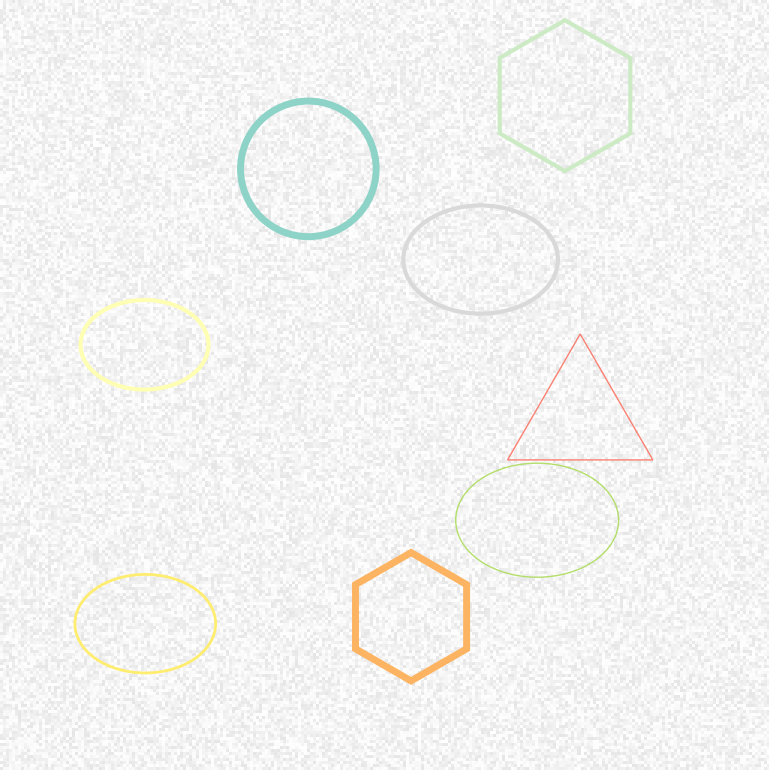[{"shape": "circle", "thickness": 2.5, "radius": 0.44, "center": [0.4, 0.781]}, {"shape": "oval", "thickness": 1.5, "radius": 0.42, "center": [0.188, 0.552]}, {"shape": "triangle", "thickness": 0.5, "radius": 0.54, "center": [0.753, 0.457]}, {"shape": "hexagon", "thickness": 2.5, "radius": 0.42, "center": [0.534, 0.199]}, {"shape": "oval", "thickness": 0.5, "radius": 0.53, "center": [0.698, 0.324]}, {"shape": "oval", "thickness": 1.5, "radius": 0.5, "center": [0.624, 0.663]}, {"shape": "hexagon", "thickness": 1.5, "radius": 0.49, "center": [0.734, 0.876]}, {"shape": "oval", "thickness": 1, "radius": 0.46, "center": [0.189, 0.19]}]